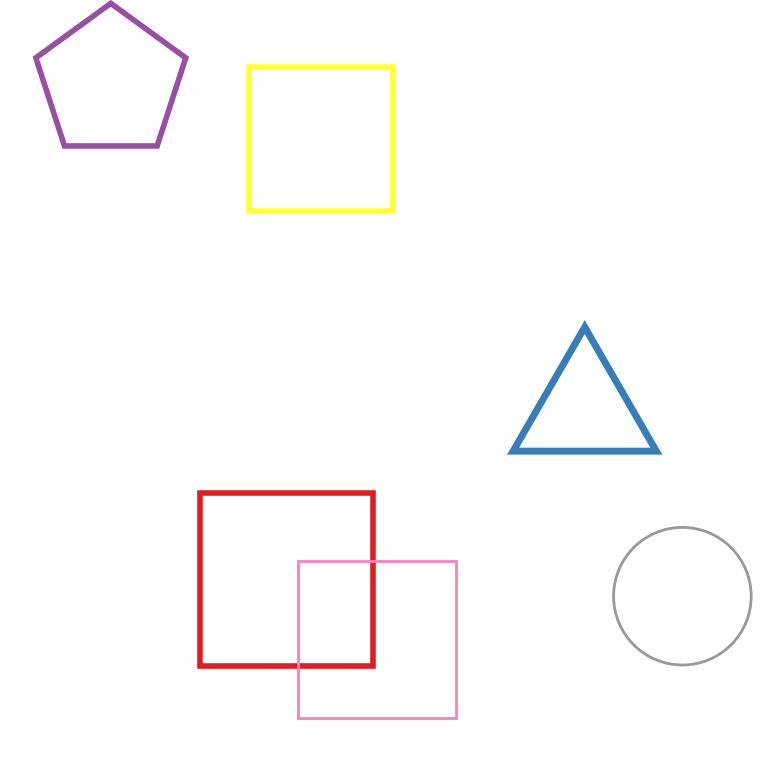[{"shape": "square", "thickness": 2, "radius": 0.56, "center": [0.372, 0.248]}, {"shape": "triangle", "thickness": 2.5, "radius": 0.54, "center": [0.759, 0.468]}, {"shape": "pentagon", "thickness": 2, "radius": 0.51, "center": [0.144, 0.893]}, {"shape": "square", "thickness": 2, "radius": 0.47, "center": [0.417, 0.82]}, {"shape": "square", "thickness": 1, "radius": 0.51, "center": [0.49, 0.169]}, {"shape": "circle", "thickness": 1, "radius": 0.45, "center": [0.886, 0.226]}]